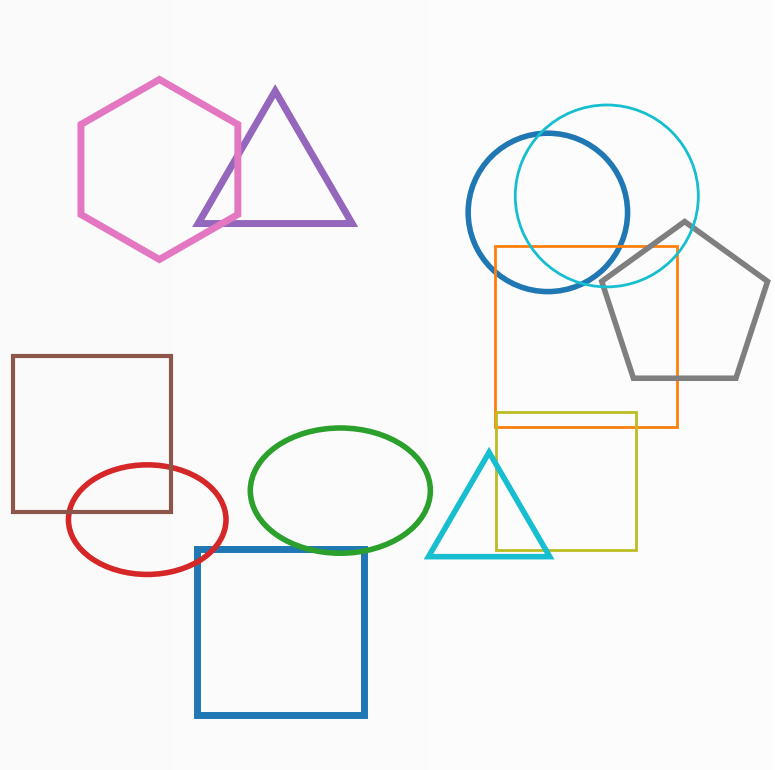[{"shape": "circle", "thickness": 2, "radius": 0.51, "center": [0.707, 0.724]}, {"shape": "square", "thickness": 2.5, "radius": 0.54, "center": [0.361, 0.179]}, {"shape": "square", "thickness": 1, "radius": 0.59, "center": [0.756, 0.563]}, {"shape": "oval", "thickness": 2, "radius": 0.58, "center": [0.439, 0.363]}, {"shape": "oval", "thickness": 2, "radius": 0.51, "center": [0.19, 0.325]}, {"shape": "triangle", "thickness": 2.5, "radius": 0.57, "center": [0.355, 0.767]}, {"shape": "square", "thickness": 1.5, "radius": 0.51, "center": [0.119, 0.436]}, {"shape": "hexagon", "thickness": 2.5, "radius": 0.58, "center": [0.206, 0.78]}, {"shape": "pentagon", "thickness": 2, "radius": 0.56, "center": [0.883, 0.6]}, {"shape": "square", "thickness": 1, "radius": 0.45, "center": [0.73, 0.375]}, {"shape": "circle", "thickness": 1, "radius": 0.59, "center": [0.783, 0.746]}, {"shape": "triangle", "thickness": 2, "radius": 0.45, "center": [0.631, 0.322]}]